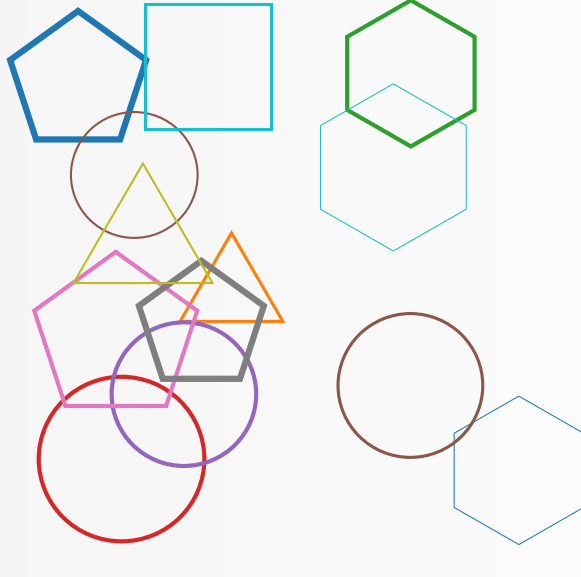[{"shape": "hexagon", "thickness": 0.5, "radius": 0.64, "center": [0.893, 0.185]}, {"shape": "pentagon", "thickness": 3, "radius": 0.61, "center": [0.134, 0.857]}, {"shape": "triangle", "thickness": 1.5, "radius": 0.51, "center": [0.398, 0.494]}, {"shape": "hexagon", "thickness": 2, "radius": 0.63, "center": [0.707, 0.872]}, {"shape": "circle", "thickness": 2, "radius": 0.71, "center": [0.209, 0.204]}, {"shape": "circle", "thickness": 2, "radius": 0.62, "center": [0.316, 0.317]}, {"shape": "circle", "thickness": 1, "radius": 0.54, "center": [0.231, 0.696]}, {"shape": "circle", "thickness": 1.5, "radius": 0.62, "center": [0.706, 0.332]}, {"shape": "pentagon", "thickness": 2, "radius": 0.74, "center": [0.199, 0.416]}, {"shape": "pentagon", "thickness": 3, "radius": 0.56, "center": [0.346, 0.435]}, {"shape": "triangle", "thickness": 1, "radius": 0.69, "center": [0.246, 0.578]}, {"shape": "square", "thickness": 1.5, "radius": 0.54, "center": [0.357, 0.884]}, {"shape": "hexagon", "thickness": 0.5, "radius": 0.72, "center": [0.677, 0.709]}]